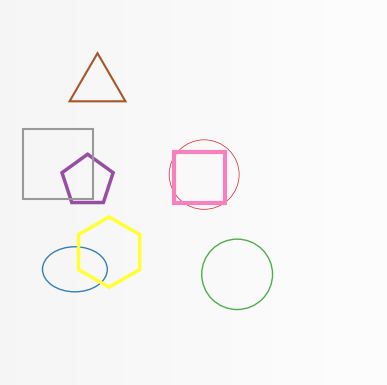[{"shape": "circle", "thickness": 0.5, "radius": 0.45, "center": [0.527, 0.547]}, {"shape": "oval", "thickness": 1, "radius": 0.42, "center": [0.193, 0.301]}, {"shape": "circle", "thickness": 1, "radius": 0.46, "center": [0.612, 0.287]}, {"shape": "pentagon", "thickness": 2.5, "radius": 0.35, "center": [0.226, 0.53]}, {"shape": "hexagon", "thickness": 2.5, "radius": 0.46, "center": [0.282, 0.345]}, {"shape": "triangle", "thickness": 1.5, "radius": 0.42, "center": [0.252, 0.778]}, {"shape": "square", "thickness": 3, "radius": 0.33, "center": [0.515, 0.539]}, {"shape": "square", "thickness": 1.5, "radius": 0.45, "center": [0.149, 0.575]}]